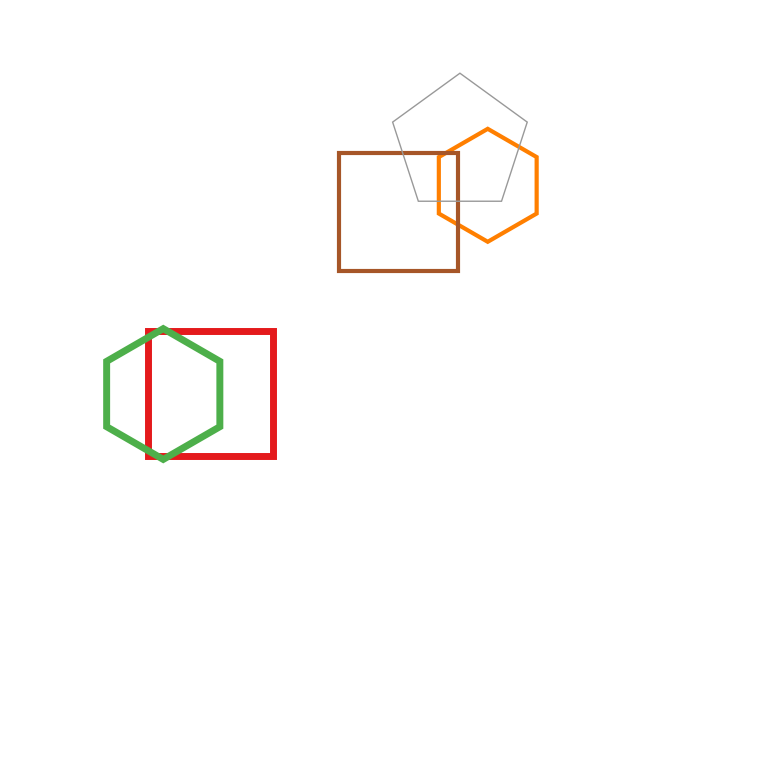[{"shape": "square", "thickness": 2.5, "radius": 0.41, "center": [0.274, 0.489]}, {"shape": "hexagon", "thickness": 2.5, "radius": 0.42, "center": [0.212, 0.488]}, {"shape": "hexagon", "thickness": 1.5, "radius": 0.37, "center": [0.633, 0.759]}, {"shape": "square", "thickness": 1.5, "radius": 0.38, "center": [0.517, 0.725]}, {"shape": "pentagon", "thickness": 0.5, "radius": 0.46, "center": [0.597, 0.813]}]